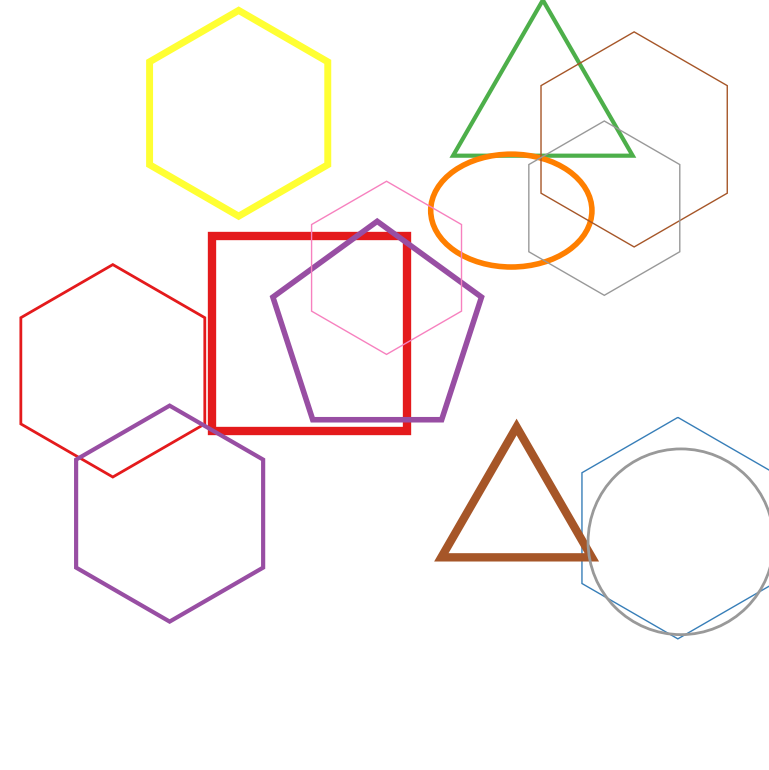[{"shape": "square", "thickness": 3, "radius": 0.63, "center": [0.402, 0.567]}, {"shape": "hexagon", "thickness": 1, "radius": 0.69, "center": [0.147, 0.518]}, {"shape": "hexagon", "thickness": 0.5, "radius": 0.72, "center": [0.88, 0.314]}, {"shape": "triangle", "thickness": 1.5, "radius": 0.67, "center": [0.705, 0.865]}, {"shape": "hexagon", "thickness": 1.5, "radius": 0.7, "center": [0.22, 0.333]}, {"shape": "pentagon", "thickness": 2, "radius": 0.71, "center": [0.49, 0.57]}, {"shape": "oval", "thickness": 2, "radius": 0.52, "center": [0.664, 0.727]}, {"shape": "hexagon", "thickness": 2.5, "radius": 0.67, "center": [0.31, 0.853]}, {"shape": "triangle", "thickness": 3, "radius": 0.56, "center": [0.671, 0.333]}, {"shape": "hexagon", "thickness": 0.5, "radius": 0.7, "center": [0.824, 0.819]}, {"shape": "hexagon", "thickness": 0.5, "radius": 0.56, "center": [0.502, 0.652]}, {"shape": "circle", "thickness": 1, "radius": 0.6, "center": [0.884, 0.296]}, {"shape": "hexagon", "thickness": 0.5, "radius": 0.57, "center": [0.785, 0.73]}]